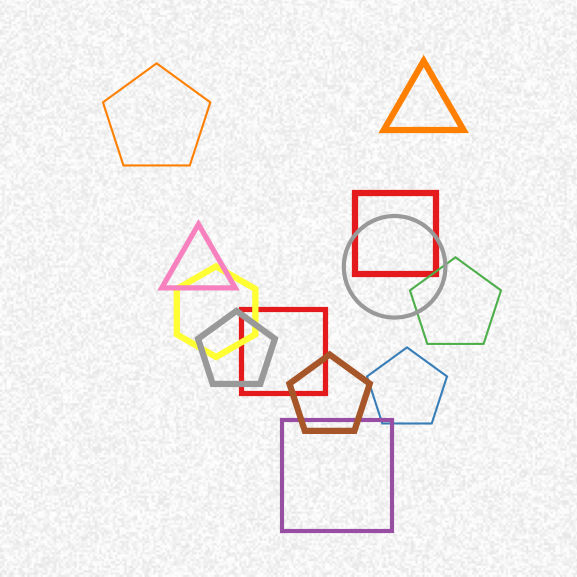[{"shape": "square", "thickness": 3, "radius": 0.35, "center": [0.686, 0.595]}, {"shape": "square", "thickness": 2.5, "radius": 0.37, "center": [0.49, 0.392]}, {"shape": "pentagon", "thickness": 1, "radius": 0.36, "center": [0.705, 0.325]}, {"shape": "pentagon", "thickness": 1, "radius": 0.41, "center": [0.789, 0.471]}, {"shape": "square", "thickness": 2, "radius": 0.48, "center": [0.583, 0.176]}, {"shape": "pentagon", "thickness": 1, "radius": 0.49, "center": [0.271, 0.792]}, {"shape": "triangle", "thickness": 3, "radius": 0.4, "center": [0.734, 0.814]}, {"shape": "hexagon", "thickness": 3, "radius": 0.39, "center": [0.374, 0.459]}, {"shape": "pentagon", "thickness": 3, "radius": 0.37, "center": [0.571, 0.312]}, {"shape": "triangle", "thickness": 2.5, "radius": 0.37, "center": [0.344, 0.537]}, {"shape": "pentagon", "thickness": 3, "radius": 0.35, "center": [0.409, 0.391]}, {"shape": "circle", "thickness": 2, "radius": 0.44, "center": [0.683, 0.537]}]